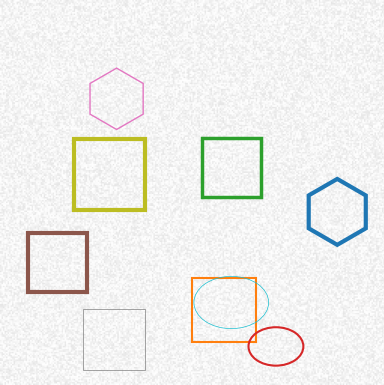[{"shape": "hexagon", "thickness": 3, "radius": 0.43, "center": [0.876, 0.45]}, {"shape": "square", "thickness": 1.5, "radius": 0.41, "center": [0.582, 0.195]}, {"shape": "square", "thickness": 2.5, "radius": 0.38, "center": [0.601, 0.565]}, {"shape": "oval", "thickness": 1.5, "radius": 0.36, "center": [0.717, 0.1]}, {"shape": "square", "thickness": 3, "radius": 0.38, "center": [0.15, 0.319]}, {"shape": "hexagon", "thickness": 1, "radius": 0.4, "center": [0.303, 0.743]}, {"shape": "square", "thickness": 0.5, "radius": 0.4, "center": [0.296, 0.118]}, {"shape": "square", "thickness": 3, "radius": 0.46, "center": [0.285, 0.547]}, {"shape": "oval", "thickness": 0.5, "radius": 0.49, "center": [0.601, 0.214]}]